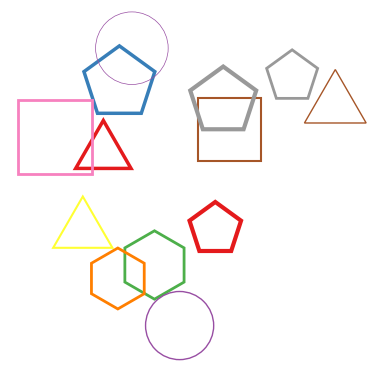[{"shape": "triangle", "thickness": 2.5, "radius": 0.41, "center": [0.268, 0.604]}, {"shape": "pentagon", "thickness": 3, "radius": 0.35, "center": [0.559, 0.405]}, {"shape": "pentagon", "thickness": 2.5, "radius": 0.48, "center": [0.31, 0.784]}, {"shape": "hexagon", "thickness": 2, "radius": 0.44, "center": [0.401, 0.312]}, {"shape": "circle", "thickness": 1, "radius": 0.44, "center": [0.467, 0.154]}, {"shape": "circle", "thickness": 0.5, "radius": 0.47, "center": [0.343, 0.875]}, {"shape": "hexagon", "thickness": 2, "radius": 0.4, "center": [0.306, 0.277]}, {"shape": "triangle", "thickness": 1.5, "radius": 0.44, "center": [0.215, 0.401]}, {"shape": "square", "thickness": 1.5, "radius": 0.41, "center": [0.595, 0.664]}, {"shape": "triangle", "thickness": 1, "radius": 0.46, "center": [0.871, 0.727]}, {"shape": "square", "thickness": 2, "radius": 0.48, "center": [0.142, 0.644]}, {"shape": "pentagon", "thickness": 2, "radius": 0.35, "center": [0.759, 0.801]}, {"shape": "pentagon", "thickness": 3, "radius": 0.45, "center": [0.58, 0.737]}]